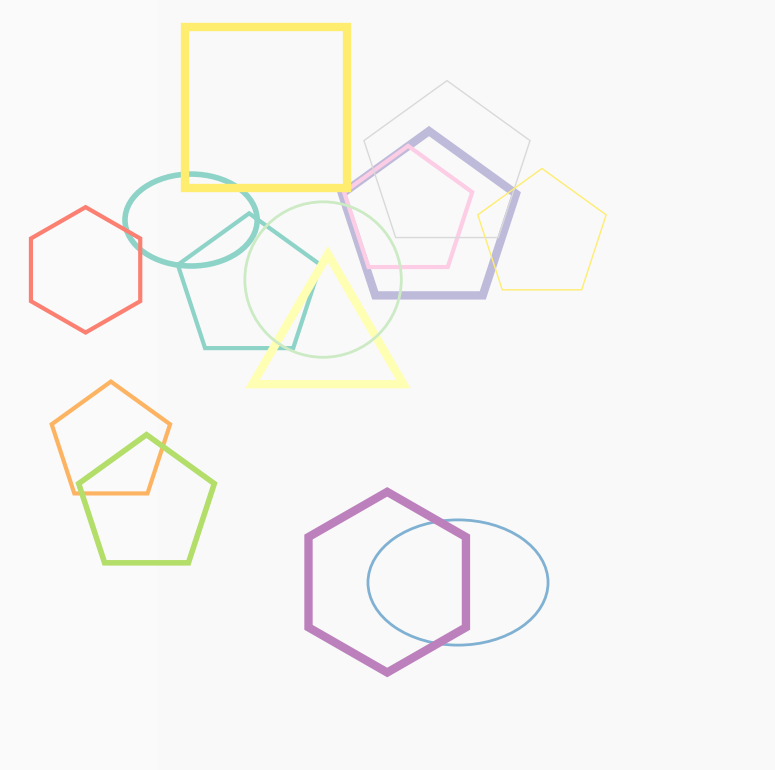[{"shape": "pentagon", "thickness": 1.5, "radius": 0.48, "center": [0.321, 0.626]}, {"shape": "oval", "thickness": 2, "radius": 0.43, "center": [0.247, 0.714]}, {"shape": "triangle", "thickness": 3, "radius": 0.56, "center": [0.423, 0.557]}, {"shape": "pentagon", "thickness": 3, "radius": 0.59, "center": [0.554, 0.712]}, {"shape": "hexagon", "thickness": 1.5, "radius": 0.41, "center": [0.11, 0.65]}, {"shape": "oval", "thickness": 1, "radius": 0.58, "center": [0.591, 0.243]}, {"shape": "pentagon", "thickness": 1.5, "radius": 0.4, "center": [0.143, 0.424]}, {"shape": "pentagon", "thickness": 2, "radius": 0.46, "center": [0.189, 0.343]}, {"shape": "pentagon", "thickness": 1.5, "radius": 0.43, "center": [0.527, 0.724]}, {"shape": "pentagon", "thickness": 0.5, "radius": 0.56, "center": [0.577, 0.783]}, {"shape": "hexagon", "thickness": 3, "radius": 0.59, "center": [0.5, 0.244]}, {"shape": "circle", "thickness": 1, "radius": 0.5, "center": [0.417, 0.637]}, {"shape": "pentagon", "thickness": 0.5, "radius": 0.44, "center": [0.699, 0.694]}, {"shape": "square", "thickness": 3, "radius": 0.52, "center": [0.344, 0.861]}]